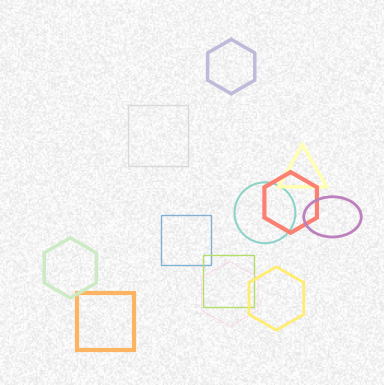[{"shape": "circle", "thickness": 1.5, "radius": 0.4, "center": [0.688, 0.447]}, {"shape": "triangle", "thickness": 2.5, "radius": 0.36, "center": [0.786, 0.551]}, {"shape": "hexagon", "thickness": 2.5, "radius": 0.35, "center": [0.601, 0.827]}, {"shape": "hexagon", "thickness": 3, "radius": 0.39, "center": [0.755, 0.474]}, {"shape": "square", "thickness": 1, "radius": 0.33, "center": [0.483, 0.376]}, {"shape": "square", "thickness": 3, "radius": 0.37, "center": [0.274, 0.165]}, {"shape": "square", "thickness": 1, "radius": 0.33, "center": [0.593, 0.27]}, {"shape": "hexagon", "thickness": 0.5, "radius": 0.42, "center": [0.597, 0.237]}, {"shape": "square", "thickness": 1, "radius": 0.4, "center": [0.41, 0.648]}, {"shape": "oval", "thickness": 2, "radius": 0.37, "center": [0.864, 0.437]}, {"shape": "hexagon", "thickness": 2.5, "radius": 0.39, "center": [0.183, 0.304]}, {"shape": "hexagon", "thickness": 2, "radius": 0.41, "center": [0.718, 0.225]}]